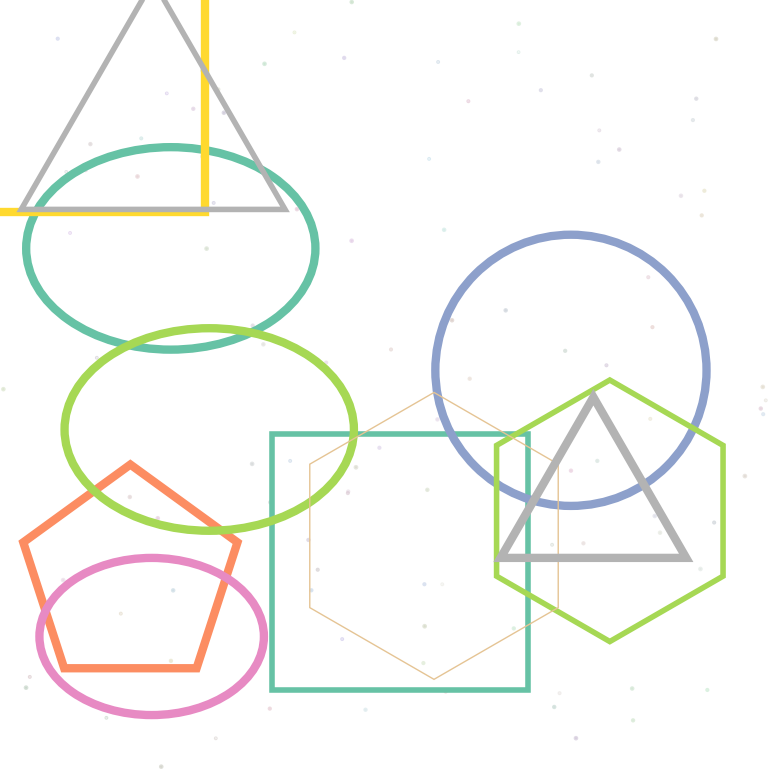[{"shape": "oval", "thickness": 3, "radius": 0.94, "center": [0.222, 0.677]}, {"shape": "square", "thickness": 2, "radius": 0.83, "center": [0.519, 0.27]}, {"shape": "pentagon", "thickness": 3, "radius": 0.73, "center": [0.169, 0.25]}, {"shape": "circle", "thickness": 3, "radius": 0.88, "center": [0.741, 0.519]}, {"shape": "oval", "thickness": 3, "radius": 0.73, "center": [0.197, 0.173]}, {"shape": "hexagon", "thickness": 2, "radius": 0.85, "center": [0.792, 0.337]}, {"shape": "oval", "thickness": 3, "radius": 0.94, "center": [0.272, 0.442]}, {"shape": "square", "thickness": 3, "radius": 0.7, "center": [0.127, 0.865]}, {"shape": "hexagon", "thickness": 0.5, "radius": 0.93, "center": [0.564, 0.304]}, {"shape": "triangle", "thickness": 2, "radius": 0.99, "center": [0.199, 0.827]}, {"shape": "triangle", "thickness": 3, "radius": 0.7, "center": [0.771, 0.345]}]